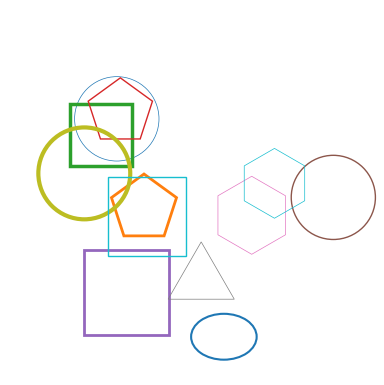[{"shape": "oval", "thickness": 1.5, "radius": 0.43, "center": [0.582, 0.125]}, {"shape": "circle", "thickness": 0.5, "radius": 0.55, "center": [0.303, 0.691]}, {"shape": "pentagon", "thickness": 2, "radius": 0.44, "center": [0.374, 0.459]}, {"shape": "square", "thickness": 2.5, "radius": 0.4, "center": [0.263, 0.65]}, {"shape": "pentagon", "thickness": 1, "radius": 0.44, "center": [0.313, 0.71]}, {"shape": "square", "thickness": 2, "radius": 0.55, "center": [0.329, 0.24]}, {"shape": "circle", "thickness": 1, "radius": 0.55, "center": [0.866, 0.487]}, {"shape": "hexagon", "thickness": 0.5, "radius": 0.51, "center": [0.654, 0.441]}, {"shape": "triangle", "thickness": 0.5, "radius": 0.5, "center": [0.523, 0.272]}, {"shape": "circle", "thickness": 3, "radius": 0.6, "center": [0.219, 0.55]}, {"shape": "hexagon", "thickness": 0.5, "radius": 0.45, "center": [0.713, 0.524]}, {"shape": "square", "thickness": 1, "radius": 0.51, "center": [0.381, 0.438]}]